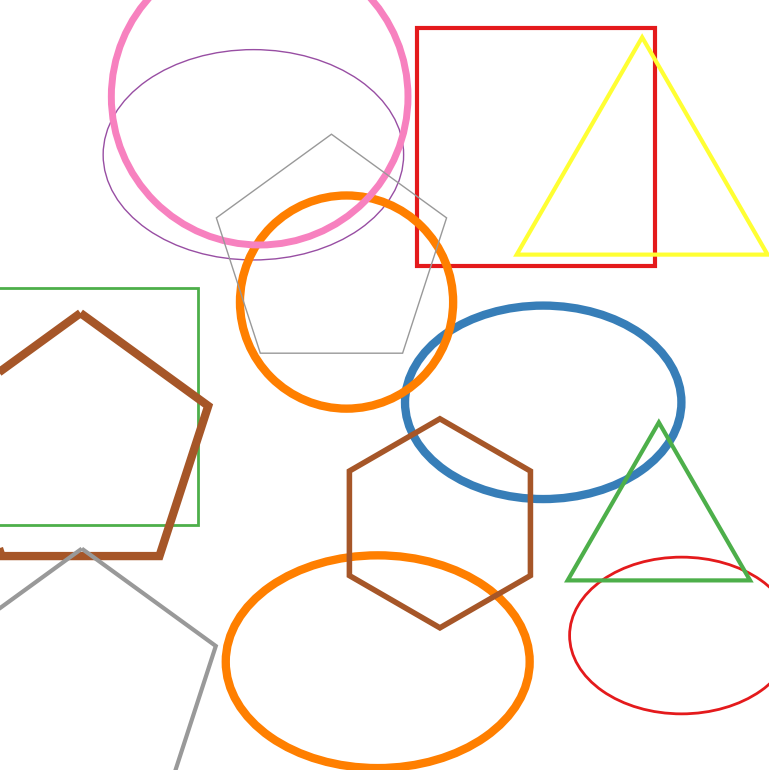[{"shape": "square", "thickness": 1.5, "radius": 0.77, "center": [0.696, 0.809]}, {"shape": "oval", "thickness": 1, "radius": 0.73, "center": [0.885, 0.175]}, {"shape": "oval", "thickness": 3, "radius": 0.9, "center": [0.705, 0.478]}, {"shape": "square", "thickness": 1, "radius": 0.77, "center": [0.103, 0.472]}, {"shape": "triangle", "thickness": 1.5, "radius": 0.68, "center": [0.856, 0.315]}, {"shape": "oval", "thickness": 0.5, "radius": 0.98, "center": [0.329, 0.799]}, {"shape": "oval", "thickness": 3, "radius": 0.99, "center": [0.491, 0.141]}, {"shape": "circle", "thickness": 3, "radius": 0.69, "center": [0.45, 0.608]}, {"shape": "triangle", "thickness": 1.5, "radius": 0.94, "center": [0.834, 0.763]}, {"shape": "hexagon", "thickness": 2, "radius": 0.68, "center": [0.571, 0.32]}, {"shape": "pentagon", "thickness": 3, "radius": 0.87, "center": [0.105, 0.419]}, {"shape": "circle", "thickness": 2.5, "radius": 0.96, "center": [0.337, 0.874]}, {"shape": "pentagon", "thickness": 1.5, "radius": 0.91, "center": [0.106, 0.104]}, {"shape": "pentagon", "thickness": 0.5, "radius": 0.79, "center": [0.43, 0.668]}]